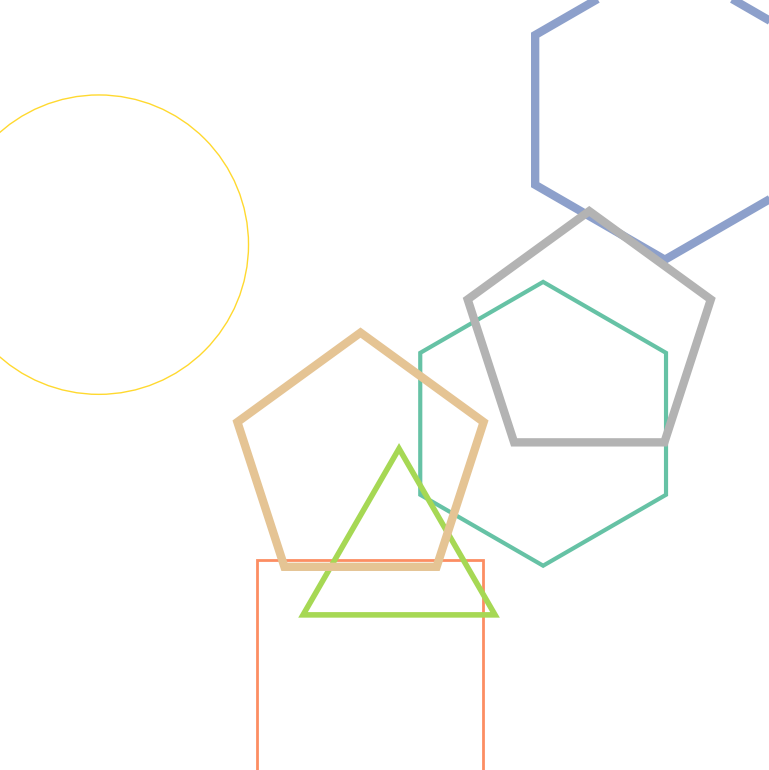[{"shape": "hexagon", "thickness": 1.5, "radius": 0.92, "center": [0.705, 0.45]}, {"shape": "square", "thickness": 1, "radius": 0.74, "center": [0.48, 0.126]}, {"shape": "hexagon", "thickness": 3, "radius": 0.97, "center": [0.863, 0.857]}, {"shape": "triangle", "thickness": 2, "radius": 0.72, "center": [0.518, 0.273]}, {"shape": "circle", "thickness": 0.5, "radius": 0.97, "center": [0.128, 0.682]}, {"shape": "pentagon", "thickness": 3, "radius": 0.84, "center": [0.468, 0.4]}, {"shape": "pentagon", "thickness": 3, "radius": 0.83, "center": [0.765, 0.56]}]